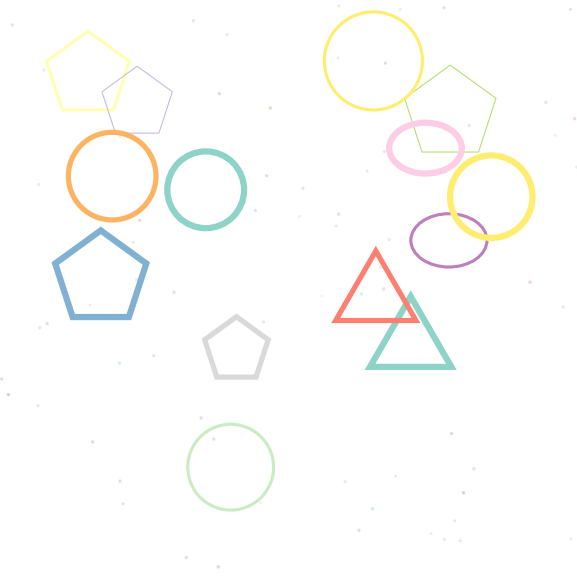[{"shape": "circle", "thickness": 3, "radius": 0.33, "center": [0.356, 0.671]}, {"shape": "triangle", "thickness": 3, "radius": 0.41, "center": [0.711, 0.405]}, {"shape": "pentagon", "thickness": 1.5, "radius": 0.38, "center": [0.152, 0.87]}, {"shape": "pentagon", "thickness": 0.5, "radius": 0.32, "center": [0.238, 0.82]}, {"shape": "triangle", "thickness": 2.5, "radius": 0.4, "center": [0.651, 0.484]}, {"shape": "pentagon", "thickness": 3, "radius": 0.41, "center": [0.174, 0.517]}, {"shape": "circle", "thickness": 2.5, "radius": 0.38, "center": [0.194, 0.694]}, {"shape": "pentagon", "thickness": 0.5, "radius": 0.42, "center": [0.78, 0.803]}, {"shape": "oval", "thickness": 3, "radius": 0.31, "center": [0.737, 0.743]}, {"shape": "pentagon", "thickness": 2.5, "radius": 0.29, "center": [0.409, 0.393]}, {"shape": "oval", "thickness": 1.5, "radius": 0.33, "center": [0.777, 0.583]}, {"shape": "circle", "thickness": 1.5, "radius": 0.37, "center": [0.399, 0.19]}, {"shape": "circle", "thickness": 3, "radius": 0.36, "center": [0.851, 0.659]}, {"shape": "circle", "thickness": 1.5, "radius": 0.42, "center": [0.647, 0.894]}]